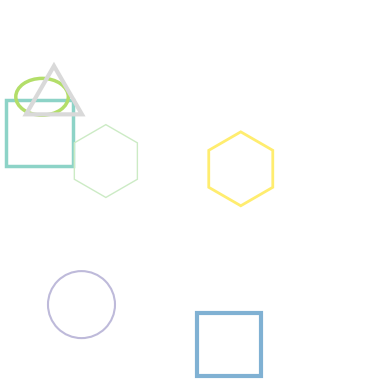[{"shape": "square", "thickness": 2.5, "radius": 0.43, "center": [0.103, 0.655]}, {"shape": "circle", "thickness": 1.5, "radius": 0.44, "center": [0.212, 0.209]}, {"shape": "square", "thickness": 3, "radius": 0.41, "center": [0.595, 0.106]}, {"shape": "oval", "thickness": 2.5, "radius": 0.34, "center": [0.109, 0.749]}, {"shape": "triangle", "thickness": 3, "radius": 0.42, "center": [0.14, 0.745]}, {"shape": "hexagon", "thickness": 1, "radius": 0.47, "center": [0.275, 0.582]}, {"shape": "hexagon", "thickness": 2, "radius": 0.48, "center": [0.625, 0.562]}]